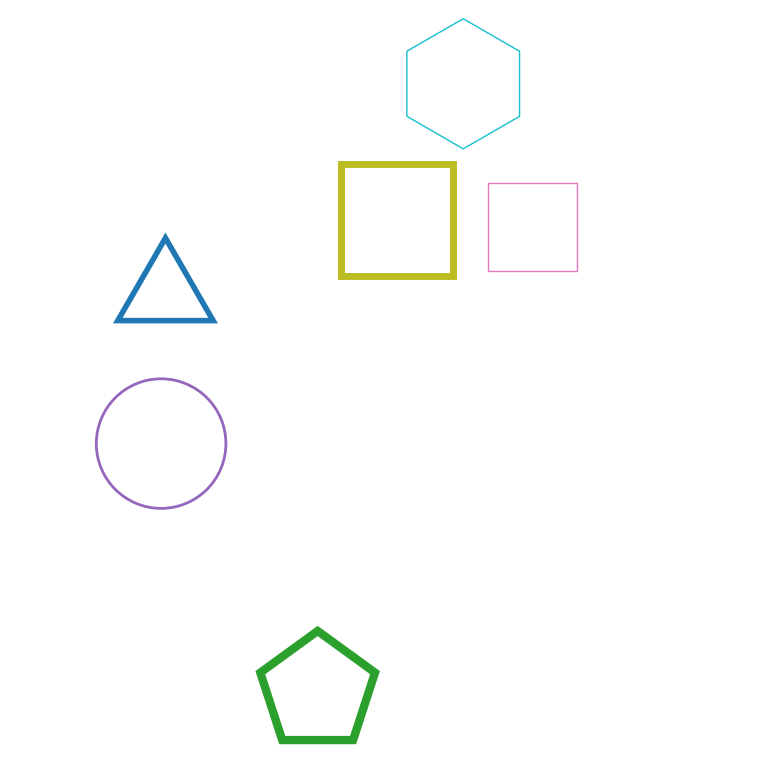[{"shape": "triangle", "thickness": 2, "radius": 0.36, "center": [0.215, 0.619]}, {"shape": "pentagon", "thickness": 3, "radius": 0.39, "center": [0.413, 0.102]}, {"shape": "circle", "thickness": 1, "radius": 0.42, "center": [0.209, 0.424]}, {"shape": "square", "thickness": 0.5, "radius": 0.29, "center": [0.692, 0.706]}, {"shape": "square", "thickness": 2.5, "radius": 0.36, "center": [0.515, 0.714]}, {"shape": "hexagon", "thickness": 0.5, "radius": 0.42, "center": [0.602, 0.891]}]